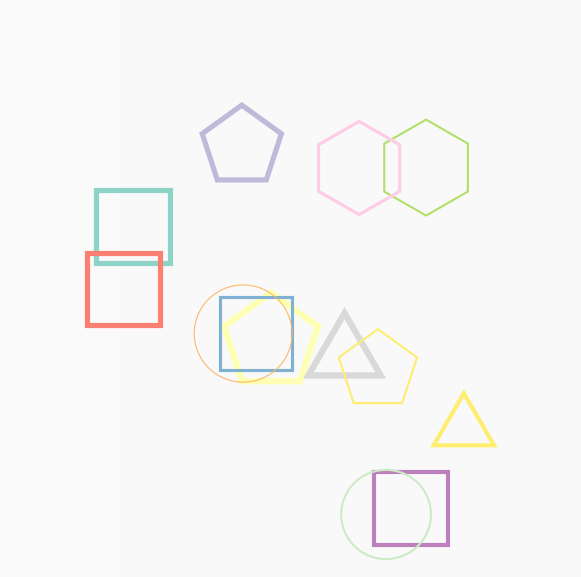[{"shape": "square", "thickness": 2.5, "radius": 0.32, "center": [0.229, 0.607]}, {"shape": "pentagon", "thickness": 3, "radius": 0.42, "center": [0.466, 0.408]}, {"shape": "pentagon", "thickness": 2.5, "radius": 0.36, "center": [0.416, 0.745]}, {"shape": "square", "thickness": 2.5, "radius": 0.31, "center": [0.213, 0.499]}, {"shape": "square", "thickness": 1.5, "radius": 0.31, "center": [0.44, 0.422]}, {"shape": "circle", "thickness": 0.5, "radius": 0.42, "center": [0.418, 0.422]}, {"shape": "hexagon", "thickness": 1, "radius": 0.42, "center": [0.733, 0.709]}, {"shape": "hexagon", "thickness": 1.5, "radius": 0.4, "center": [0.618, 0.708]}, {"shape": "triangle", "thickness": 3, "radius": 0.36, "center": [0.593, 0.385]}, {"shape": "square", "thickness": 2, "radius": 0.32, "center": [0.707, 0.118]}, {"shape": "circle", "thickness": 1, "radius": 0.39, "center": [0.664, 0.108]}, {"shape": "triangle", "thickness": 2, "radius": 0.3, "center": [0.798, 0.258]}, {"shape": "pentagon", "thickness": 1, "radius": 0.35, "center": [0.65, 0.358]}]